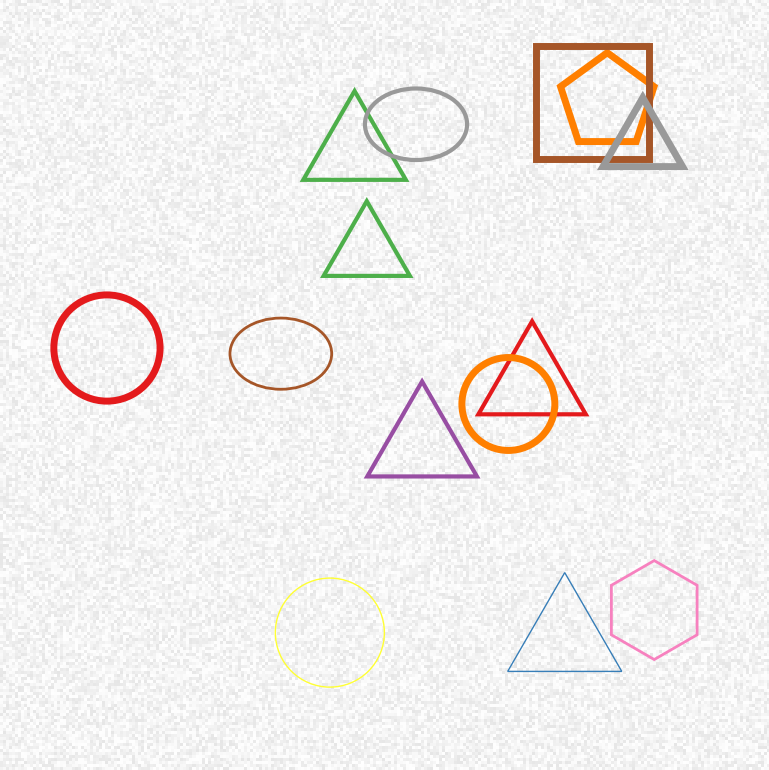[{"shape": "circle", "thickness": 2.5, "radius": 0.34, "center": [0.139, 0.548]}, {"shape": "triangle", "thickness": 1.5, "radius": 0.4, "center": [0.691, 0.502]}, {"shape": "triangle", "thickness": 0.5, "radius": 0.43, "center": [0.733, 0.171]}, {"shape": "triangle", "thickness": 1.5, "radius": 0.38, "center": [0.46, 0.805]}, {"shape": "triangle", "thickness": 1.5, "radius": 0.32, "center": [0.476, 0.674]}, {"shape": "triangle", "thickness": 1.5, "radius": 0.41, "center": [0.548, 0.422]}, {"shape": "circle", "thickness": 2.5, "radius": 0.3, "center": [0.66, 0.475]}, {"shape": "pentagon", "thickness": 2.5, "radius": 0.32, "center": [0.789, 0.868]}, {"shape": "circle", "thickness": 0.5, "radius": 0.35, "center": [0.428, 0.178]}, {"shape": "square", "thickness": 2.5, "radius": 0.37, "center": [0.77, 0.866]}, {"shape": "oval", "thickness": 1, "radius": 0.33, "center": [0.365, 0.541]}, {"shape": "hexagon", "thickness": 1, "radius": 0.32, "center": [0.85, 0.208]}, {"shape": "triangle", "thickness": 2.5, "radius": 0.3, "center": [0.835, 0.813]}, {"shape": "oval", "thickness": 1.5, "radius": 0.33, "center": [0.54, 0.839]}]